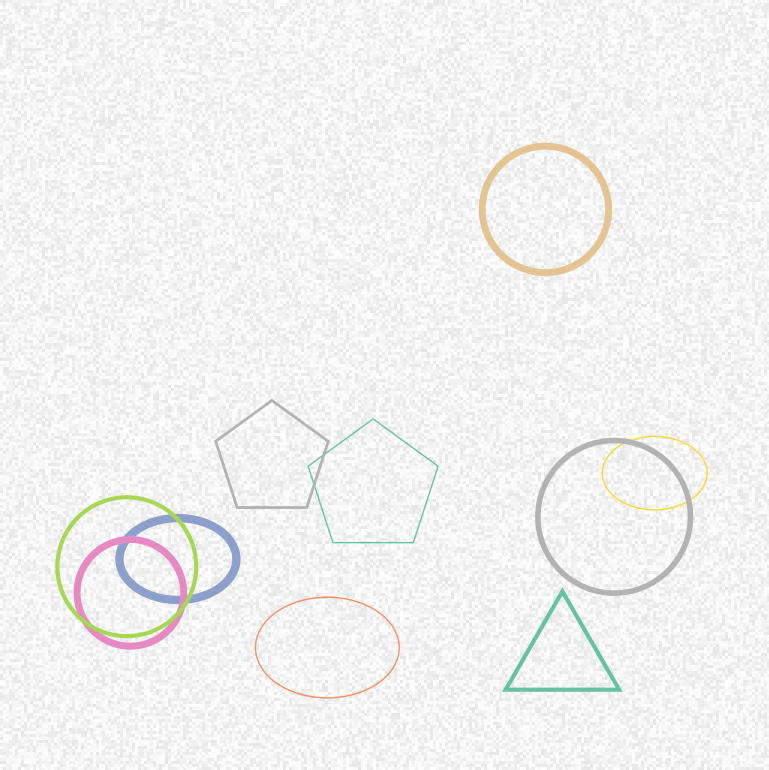[{"shape": "pentagon", "thickness": 0.5, "radius": 0.44, "center": [0.485, 0.367]}, {"shape": "triangle", "thickness": 1.5, "radius": 0.43, "center": [0.73, 0.147]}, {"shape": "oval", "thickness": 0.5, "radius": 0.47, "center": [0.425, 0.159]}, {"shape": "oval", "thickness": 3, "radius": 0.38, "center": [0.231, 0.274]}, {"shape": "circle", "thickness": 2.5, "radius": 0.35, "center": [0.169, 0.23]}, {"shape": "circle", "thickness": 1.5, "radius": 0.45, "center": [0.165, 0.264]}, {"shape": "oval", "thickness": 0.5, "radius": 0.34, "center": [0.85, 0.386]}, {"shape": "circle", "thickness": 2.5, "radius": 0.41, "center": [0.708, 0.728]}, {"shape": "pentagon", "thickness": 1, "radius": 0.38, "center": [0.353, 0.403]}, {"shape": "circle", "thickness": 2, "radius": 0.5, "center": [0.798, 0.329]}]